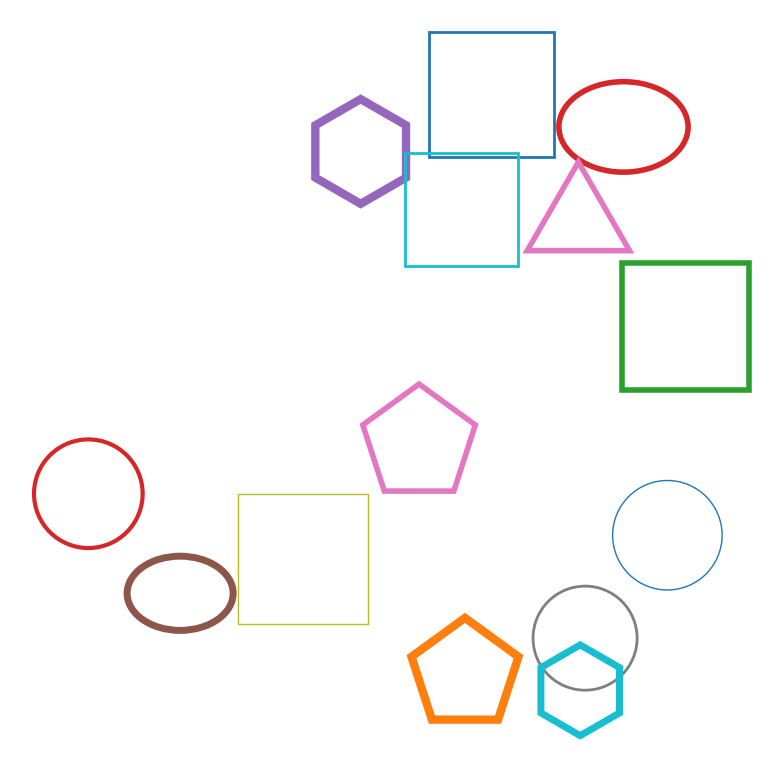[{"shape": "square", "thickness": 1, "radius": 0.41, "center": [0.638, 0.877]}, {"shape": "circle", "thickness": 0.5, "radius": 0.36, "center": [0.867, 0.305]}, {"shape": "pentagon", "thickness": 3, "radius": 0.37, "center": [0.604, 0.124]}, {"shape": "square", "thickness": 2, "radius": 0.41, "center": [0.89, 0.576]}, {"shape": "oval", "thickness": 2, "radius": 0.42, "center": [0.81, 0.835]}, {"shape": "circle", "thickness": 1.5, "radius": 0.35, "center": [0.115, 0.359]}, {"shape": "hexagon", "thickness": 3, "radius": 0.34, "center": [0.468, 0.803]}, {"shape": "oval", "thickness": 2.5, "radius": 0.34, "center": [0.234, 0.23]}, {"shape": "triangle", "thickness": 2, "radius": 0.38, "center": [0.751, 0.713]}, {"shape": "pentagon", "thickness": 2, "radius": 0.38, "center": [0.544, 0.424]}, {"shape": "circle", "thickness": 1, "radius": 0.34, "center": [0.76, 0.171]}, {"shape": "square", "thickness": 0.5, "radius": 0.42, "center": [0.393, 0.274]}, {"shape": "square", "thickness": 1, "radius": 0.37, "center": [0.599, 0.727]}, {"shape": "hexagon", "thickness": 2.5, "radius": 0.29, "center": [0.754, 0.104]}]